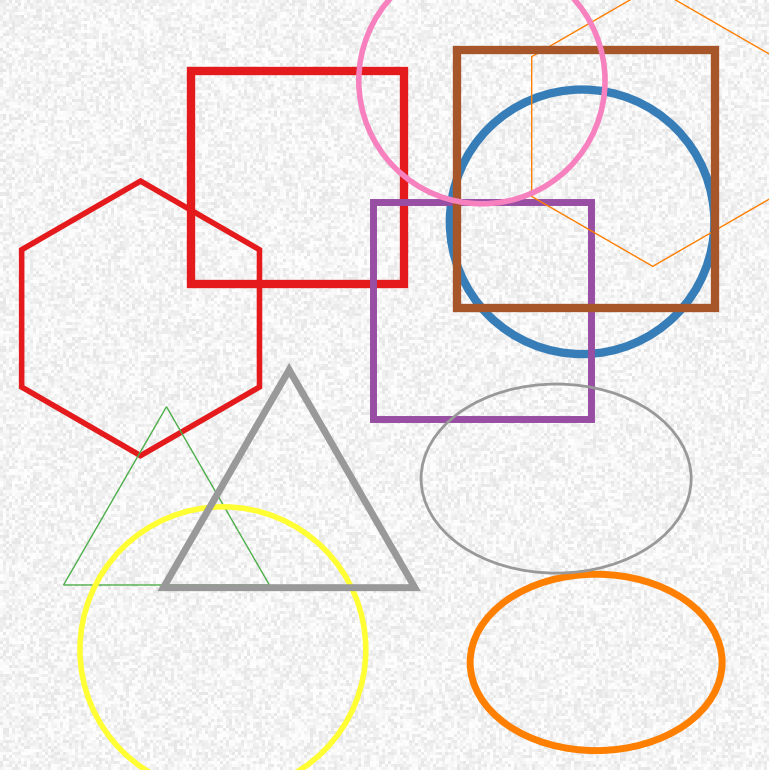[{"shape": "square", "thickness": 3, "radius": 0.69, "center": [0.386, 0.77]}, {"shape": "hexagon", "thickness": 2, "radius": 0.89, "center": [0.183, 0.587]}, {"shape": "circle", "thickness": 3, "radius": 0.86, "center": [0.756, 0.712]}, {"shape": "triangle", "thickness": 0.5, "radius": 0.77, "center": [0.216, 0.317]}, {"shape": "square", "thickness": 2.5, "radius": 0.71, "center": [0.626, 0.596]}, {"shape": "oval", "thickness": 2.5, "radius": 0.82, "center": [0.774, 0.14]}, {"shape": "hexagon", "thickness": 0.5, "radius": 0.91, "center": [0.848, 0.836]}, {"shape": "circle", "thickness": 2, "radius": 0.93, "center": [0.289, 0.156]}, {"shape": "square", "thickness": 3, "radius": 0.84, "center": [0.761, 0.767]}, {"shape": "circle", "thickness": 2, "radius": 0.8, "center": [0.626, 0.895]}, {"shape": "triangle", "thickness": 2.5, "radius": 0.94, "center": [0.376, 0.331]}, {"shape": "oval", "thickness": 1, "radius": 0.88, "center": [0.722, 0.378]}]